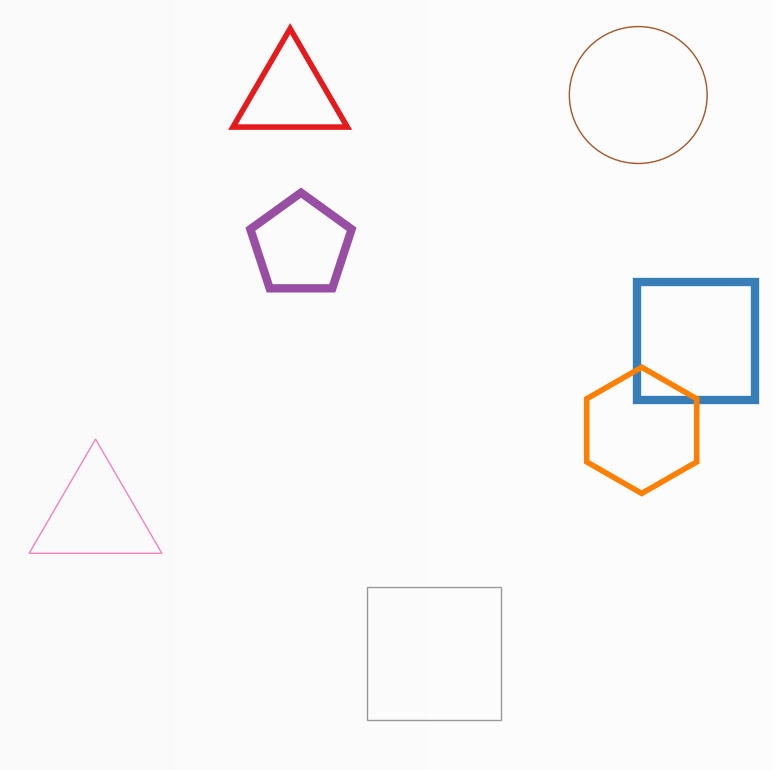[{"shape": "triangle", "thickness": 2, "radius": 0.43, "center": [0.374, 0.878]}, {"shape": "square", "thickness": 3, "radius": 0.38, "center": [0.898, 0.557]}, {"shape": "pentagon", "thickness": 3, "radius": 0.34, "center": [0.388, 0.681]}, {"shape": "hexagon", "thickness": 2, "radius": 0.41, "center": [0.828, 0.441]}, {"shape": "circle", "thickness": 0.5, "radius": 0.44, "center": [0.824, 0.877]}, {"shape": "triangle", "thickness": 0.5, "radius": 0.49, "center": [0.123, 0.331]}, {"shape": "square", "thickness": 0.5, "radius": 0.43, "center": [0.561, 0.152]}]